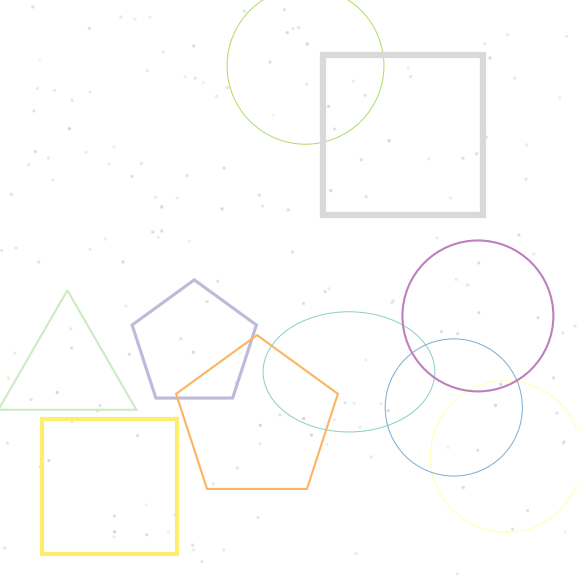[{"shape": "oval", "thickness": 0.5, "radius": 0.74, "center": [0.604, 0.355]}, {"shape": "circle", "thickness": 0.5, "radius": 0.66, "center": [0.877, 0.209]}, {"shape": "pentagon", "thickness": 1.5, "radius": 0.57, "center": [0.336, 0.401]}, {"shape": "circle", "thickness": 0.5, "radius": 0.59, "center": [0.786, 0.294]}, {"shape": "pentagon", "thickness": 1, "radius": 0.74, "center": [0.445, 0.272]}, {"shape": "circle", "thickness": 0.5, "radius": 0.68, "center": [0.529, 0.885]}, {"shape": "square", "thickness": 3, "radius": 0.69, "center": [0.698, 0.765]}, {"shape": "circle", "thickness": 1, "radius": 0.65, "center": [0.828, 0.452]}, {"shape": "triangle", "thickness": 1, "radius": 0.69, "center": [0.117, 0.359]}, {"shape": "square", "thickness": 2, "radius": 0.58, "center": [0.189, 0.157]}]